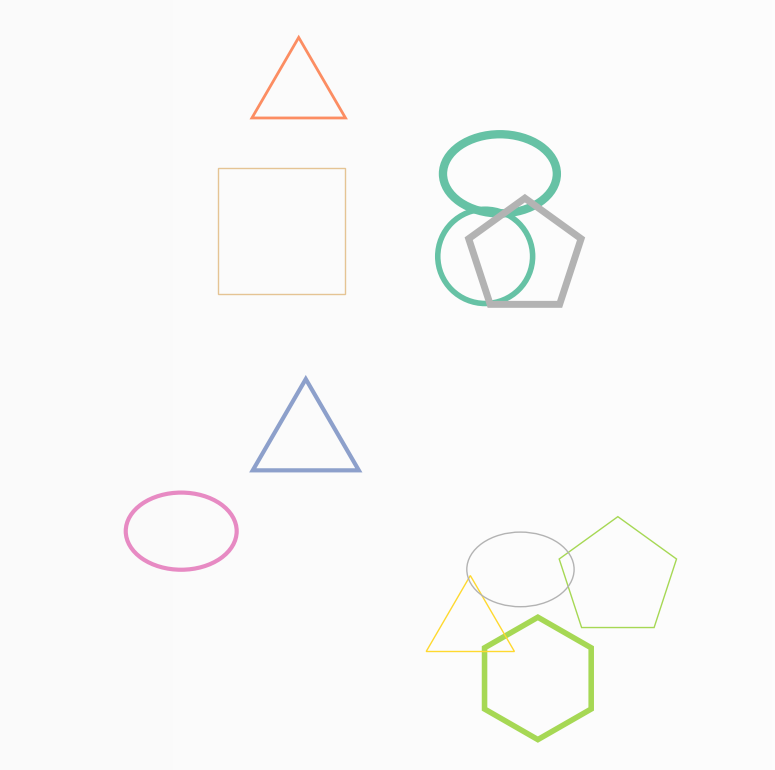[{"shape": "oval", "thickness": 3, "radius": 0.37, "center": [0.645, 0.774]}, {"shape": "circle", "thickness": 2, "radius": 0.31, "center": [0.626, 0.667]}, {"shape": "triangle", "thickness": 1, "radius": 0.35, "center": [0.385, 0.882]}, {"shape": "triangle", "thickness": 1.5, "radius": 0.4, "center": [0.395, 0.429]}, {"shape": "oval", "thickness": 1.5, "radius": 0.36, "center": [0.234, 0.31]}, {"shape": "pentagon", "thickness": 0.5, "radius": 0.4, "center": [0.797, 0.249]}, {"shape": "hexagon", "thickness": 2, "radius": 0.4, "center": [0.694, 0.119]}, {"shape": "triangle", "thickness": 0.5, "radius": 0.33, "center": [0.607, 0.187]}, {"shape": "square", "thickness": 0.5, "radius": 0.41, "center": [0.364, 0.7]}, {"shape": "oval", "thickness": 0.5, "radius": 0.35, "center": [0.672, 0.261]}, {"shape": "pentagon", "thickness": 2.5, "radius": 0.38, "center": [0.677, 0.666]}]